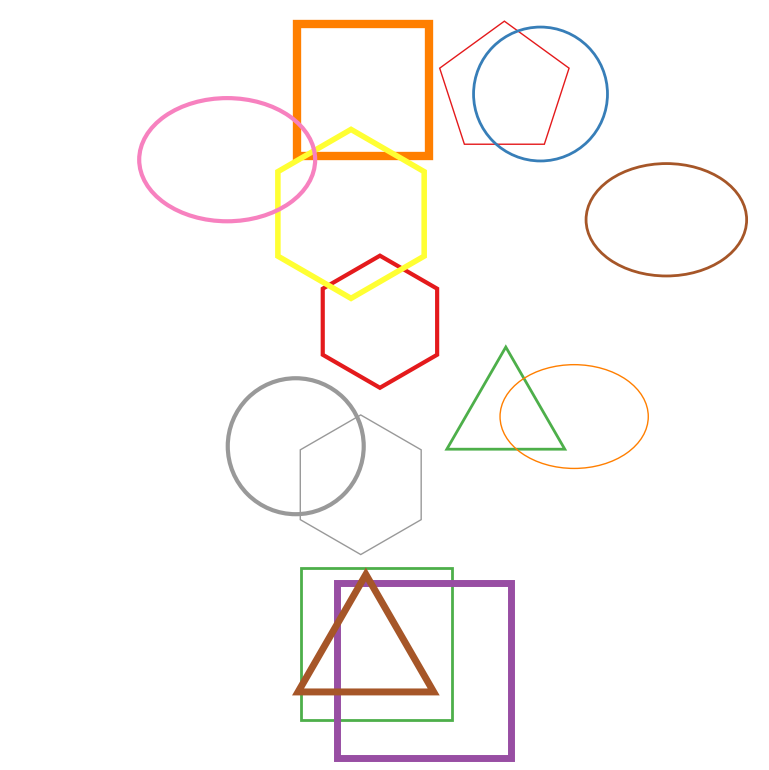[{"shape": "pentagon", "thickness": 0.5, "radius": 0.44, "center": [0.655, 0.884]}, {"shape": "hexagon", "thickness": 1.5, "radius": 0.43, "center": [0.493, 0.582]}, {"shape": "circle", "thickness": 1, "radius": 0.43, "center": [0.702, 0.878]}, {"shape": "triangle", "thickness": 1, "radius": 0.44, "center": [0.657, 0.461]}, {"shape": "square", "thickness": 1, "radius": 0.49, "center": [0.489, 0.163]}, {"shape": "square", "thickness": 2.5, "radius": 0.57, "center": [0.551, 0.129]}, {"shape": "square", "thickness": 3, "radius": 0.43, "center": [0.472, 0.883]}, {"shape": "oval", "thickness": 0.5, "radius": 0.48, "center": [0.746, 0.459]}, {"shape": "hexagon", "thickness": 2, "radius": 0.55, "center": [0.456, 0.722]}, {"shape": "oval", "thickness": 1, "radius": 0.52, "center": [0.865, 0.715]}, {"shape": "triangle", "thickness": 2.5, "radius": 0.51, "center": [0.475, 0.152]}, {"shape": "oval", "thickness": 1.5, "radius": 0.57, "center": [0.295, 0.793]}, {"shape": "circle", "thickness": 1.5, "radius": 0.44, "center": [0.384, 0.42]}, {"shape": "hexagon", "thickness": 0.5, "radius": 0.45, "center": [0.468, 0.37]}]